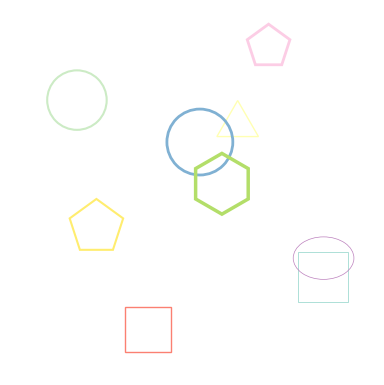[{"shape": "square", "thickness": 0.5, "radius": 0.33, "center": [0.839, 0.28]}, {"shape": "triangle", "thickness": 1, "radius": 0.31, "center": [0.617, 0.676]}, {"shape": "square", "thickness": 1, "radius": 0.3, "center": [0.383, 0.144]}, {"shape": "circle", "thickness": 2, "radius": 0.43, "center": [0.519, 0.631]}, {"shape": "hexagon", "thickness": 2.5, "radius": 0.39, "center": [0.576, 0.523]}, {"shape": "pentagon", "thickness": 2, "radius": 0.29, "center": [0.698, 0.879]}, {"shape": "oval", "thickness": 0.5, "radius": 0.39, "center": [0.84, 0.33]}, {"shape": "circle", "thickness": 1.5, "radius": 0.39, "center": [0.2, 0.74]}, {"shape": "pentagon", "thickness": 1.5, "radius": 0.37, "center": [0.25, 0.41]}]